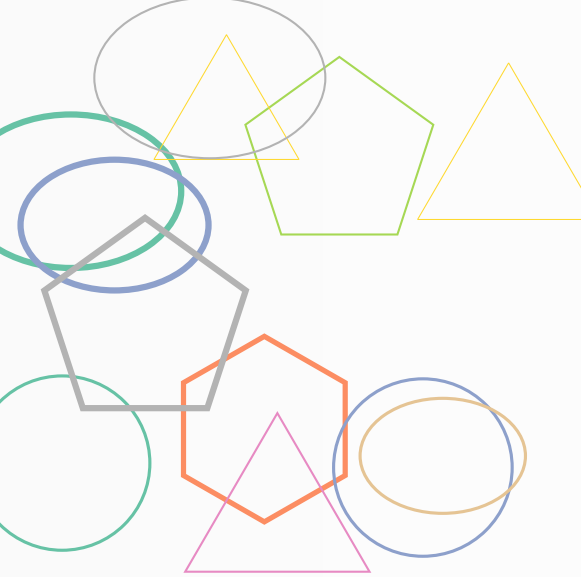[{"shape": "circle", "thickness": 1.5, "radius": 0.75, "center": [0.107, 0.197]}, {"shape": "oval", "thickness": 3, "radius": 0.95, "center": [0.122, 0.668]}, {"shape": "hexagon", "thickness": 2.5, "radius": 0.8, "center": [0.455, 0.256]}, {"shape": "circle", "thickness": 1.5, "radius": 0.77, "center": [0.728, 0.19]}, {"shape": "oval", "thickness": 3, "radius": 0.81, "center": [0.197, 0.609]}, {"shape": "triangle", "thickness": 1, "radius": 0.92, "center": [0.477, 0.101]}, {"shape": "pentagon", "thickness": 1, "radius": 0.85, "center": [0.584, 0.731]}, {"shape": "triangle", "thickness": 0.5, "radius": 0.9, "center": [0.875, 0.709]}, {"shape": "triangle", "thickness": 0.5, "radius": 0.72, "center": [0.39, 0.795]}, {"shape": "oval", "thickness": 1.5, "radius": 0.71, "center": [0.762, 0.21]}, {"shape": "pentagon", "thickness": 3, "radius": 0.91, "center": [0.25, 0.44]}, {"shape": "oval", "thickness": 1, "radius": 0.99, "center": [0.361, 0.864]}]